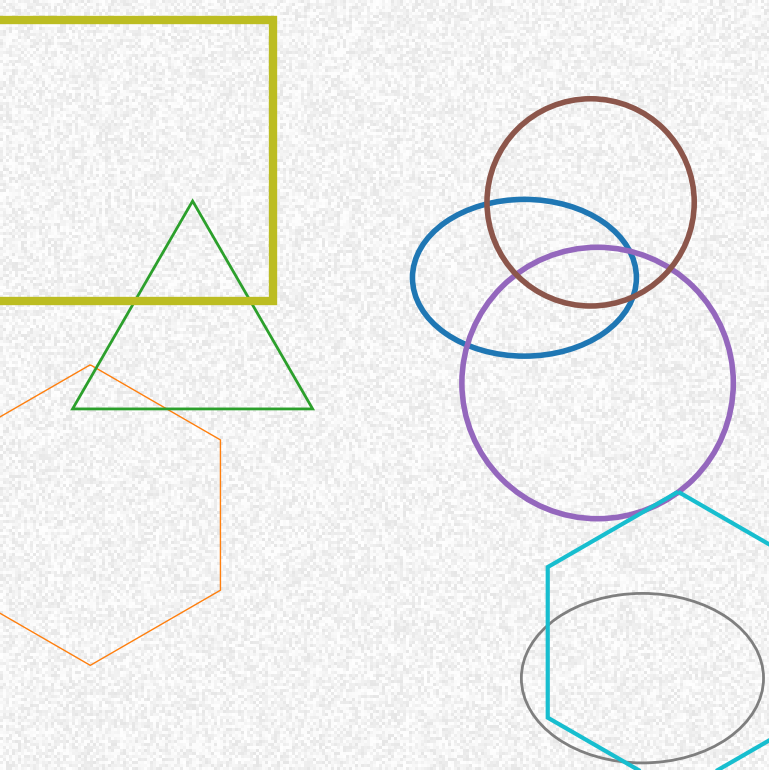[{"shape": "oval", "thickness": 2, "radius": 0.73, "center": [0.681, 0.639]}, {"shape": "hexagon", "thickness": 0.5, "radius": 0.98, "center": [0.117, 0.331]}, {"shape": "triangle", "thickness": 1, "radius": 0.9, "center": [0.25, 0.559]}, {"shape": "circle", "thickness": 2, "radius": 0.88, "center": [0.776, 0.503]}, {"shape": "circle", "thickness": 2, "radius": 0.67, "center": [0.767, 0.737]}, {"shape": "oval", "thickness": 1, "radius": 0.79, "center": [0.834, 0.119]}, {"shape": "square", "thickness": 3, "radius": 0.91, "center": [0.172, 0.792]}, {"shape": "hexagon", "thickness": 1.5, "radius": 0.98, "center": [0.881, 0.166]}]